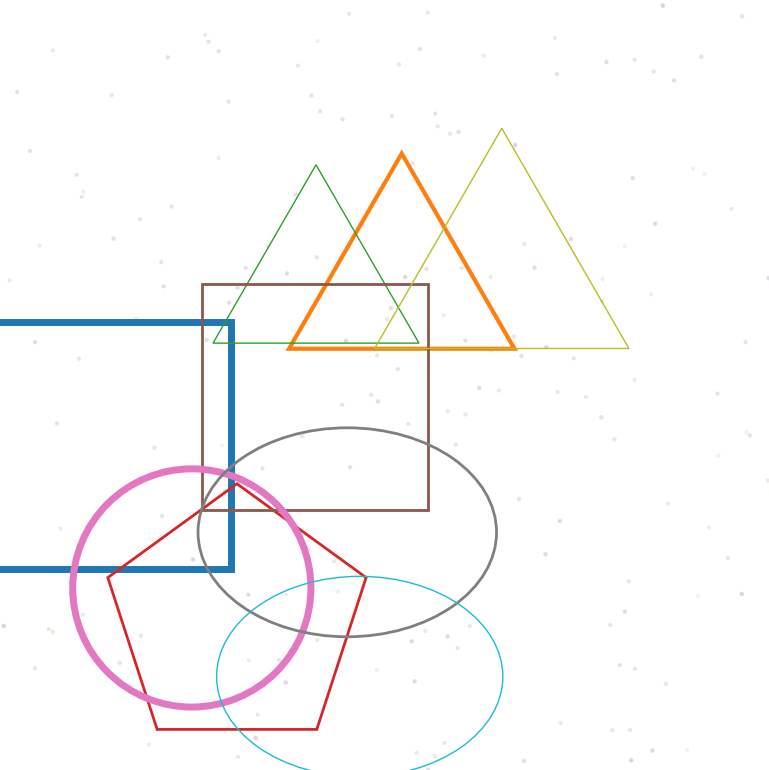[{"shape": "square", "thickness": 2.5, "radius": 0.8, "center": [0.139, 0.421]}, {"shape": "triangle", "thickness": 1.5, "radius": 0.85, "center": [0.522, 0.632]}, {"shape": "triangle", "thickness": 0.5, "radius": 0.77, "center": [0.41, 0.632]}, {"shape": "pentagon", "thickness": 1, "radius": 0.88, "center": [0.308, 0.195]}, {"shape": "square", "thickness": 1, "radius": 0.73, "center": [0.41, 0.485]}, {"shape": "circle", "thickness": 2.5, "radius": 0.77, "center": [0.249, 0.236]}, {"shape": "oval", "thickness": 1, "radius": 0.97, "center": [0.451, 0.309]}, {"shape": "triangle", "thickness": 0.5, "radius": 0.95, "center": [0.652, 0.643]}, {"shape": "oval", "thickness": 0.5, "radius": 0.93, "center": [0.467, 0.121]}]